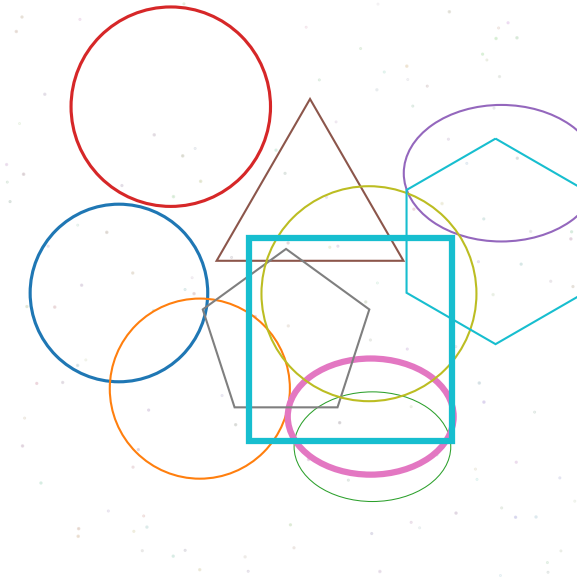[{"shape": "circle", "thickness": 1.5, "radius": 0.77, "center": [0.206, 0.492]}, {"shape": "circle", "thickness": 1, "radius": 0.78, "center": [0.346, 0.326]}, {"shape": "oval", "thickness": 0.5, "radius": 0.68, "center": [0.645, 0.226]}, {"shape": "circle", "thickness": 1.5, "radius": 0.86, "center": [0.296, 0.814]}, {"shape": "oval", "thickness": 1, "radius": 0.84, "center": [0.868, 0.699]}, {"shape": "triangle", "thickness": 1, "radius": 0.93, "center": [0.537, 0.641]}, {"shape": "oval", "thickness": 3, "radius": 0.72, "center": [0.642, 0.278]}, {"shape": "pentagon", "thickness": 1, "radius": 0.76, "center": [0.495, 0.416]}, {"shape": "circle", "thickness": 1, "radius": 0.93, "center": [0.639, 0.491]}, {"shape": "hexagon", "thickness": 1, "radius": 0.89, "center": [0.858, 0.581]}, {"shape": "square", "thickness": 3, "radius": 0.88, "center": [0.607, 0.411]}]